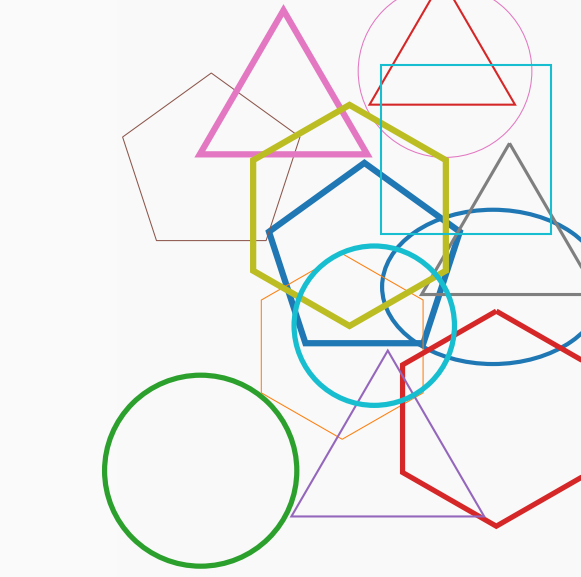[{"shape": "pentagon", "thickness": 3, "radius": 0.86, "center": [0.627, 0.544]}, {"shape": "oval", "thickness": 2, "radius": 0.95, "center": [0.848, 0.502]}, {"shape": "hexagon", "thickness": 0.5, "radius": 0.8, "center": [0.589, 0.399]}, {"shape": "circle", "thickness": 2.5, "radius": 0.83, "center": [0.345, 0.184]}, {"shape": "hexagon", "thickness": 2.5, "radius": 0.93, "center": [0.854, 0.274]}, {"shape": "triangle", "thickness": 1, "radius": 0.72, "center": [0.761, 0.89]}, {"shape": "triangle", "thickness": 1, "radius": 0.96, "center": [0.667, 0.201]}, {"shape": "pentagon", "thickness": 0.5, "radius": 0.8, "center": [0.363, 0.712]}, {"shape": "triangle", "thickness": 3, "radius": 0.83, "center": [0.488, 0.815]}, {"shape": "circle", "thickness": 0.5, "radius": 0.75, "center": [0.766, 0.876]}, {"shape": "triangle", "thickness": 1.5, "radius": 0.87, "center": [0.877, 0.576]}, {"shape": "hexagon", "thickness": 3, "radius": 0.96, "center": [0.601, 0.626]}, {"shape": "square", "thickness": 1, "radius": 0.73, "center": [0.802, 0.74]}, {"shape": "circle", "thickness": 2.5, "radius": 0.69, "center": [0.644, 0.435]}]